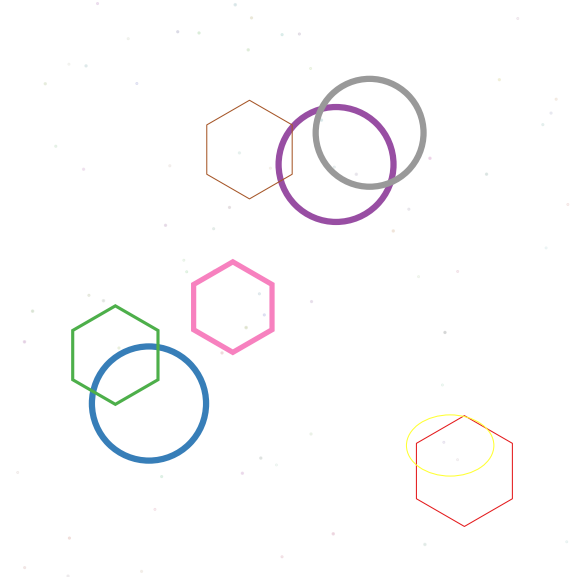[{"shape": "hexagon", "thickness": 0.5, "radius": 0.48, "center": [0.804, 0.183]}, {"shape": "circle", "thickness": 3, "radius": 0.49, "center": [0.258, 0.3]}, {"shape": "hexagon", "thickness": 1.5, "radius": 0.43, "center": [0.2, 0.384]}, {"shape": "circle", "thickness": 3, "radius": 0.5, "center": [0.582, 0.714]}, {"shape": "oval", "thickness": 0.5, "radius": 0.38, "center": [0.78, 0.228]}, {"shape": "hexagon", "thickness": 0.5, "radius": 0.43, "center": [0.432, 0.74]}, {"shape": "hexagon", "thickness": 2.5, "radius": 0.39, "center": [0.403, 0.467]}, {"shape": "circle", "thickness": 3, "radius": 0.47, "center": [0.64, 0.769]}]